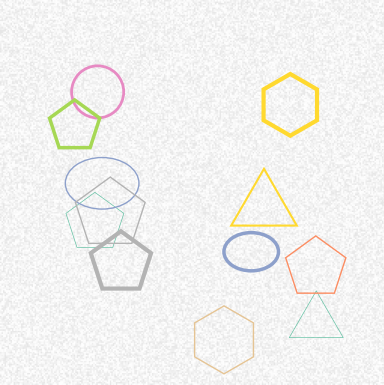[{"shape": "pentagon", "thickness": 0.5, "radius": 0.4, "center": [0.246, 0.421]}, {"shape": "triangle", "thickness": 0.5, "radius": 0.41, "center": [0.821, 0.163]}, {"shape": "pentagon", "thickness": 1, "radius": 0.41, "center": [0.82, 0.305]}, {"shape": "oval", "thickness": 1, "radius": 0.48, "center": [0.265, 0.524]}, {"shape": "oval", "thickness": 2.5, "radius": 0.35, "center": [0.653, 0.346]}, {"shape": "circle", "thickness": 2, "radius": 0.34, "center": [0.254, 0.761]}, {"shape": "pentagon", "thickness": 2.5, "radius": 0.34, "center": [0.194, 0.672]}, {"shape": "hexagon", "thickness": 3, "radius": 0.4, "center": [0.754, 0.728]}, {"shape": "triangle", "thickness": 1.5, "radius": 0.49, "center": [0.686, 0.463]}, {"shape": "hexagon", "thickness": 1, "radius": 0.44, "center": [0.582, 0.117]}, {"shape": "pentagon", "thickness": 3, "radius": 0.41, "center": [0.314, 0.317]}, {"shape": "pentagon", "thickness": 1, "radius": 0.48, "center": [0.286, 0.445]}]